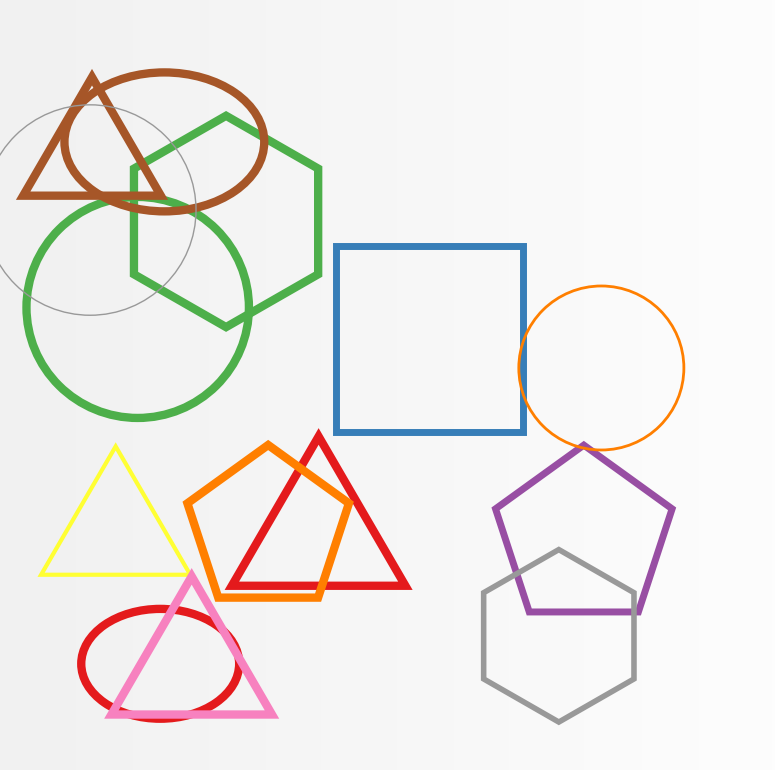[{"shape": "oval", "thickness": 3, "radius": 0.51, "center": [0.207, 0.138]}, {"shape": "triangle", "thickness": 3, "radius": 0.65, "center": [0.411, 0.304]}, {"shape": "square", "thickness": 2.5, "radius": 0.6, "center": [0.554, 0.56]}, {"shape": "circle", "thickness": 3, "radius": 0.72, "center": [0.178, 0.601]}, {"shape": "hexagon", "thickness": 3, "radius": 0.69, "center": [0.292, 0.712]}, {"shape": "pentagon", "thickness": 2.5, "radius": 0.6, "center": [0.753, 0.302]}, {"shape": "pentagon", "thickness": 3, "radius": 0.55, "center": [0.346, 0.313]}, {"shape": "circle", "thickness": 1, "radius": 0.53, "center": [0.776, 0.522]}, {"shape": "triangle", "thickness": 1.5, "radius": 0.56, "center": [0.149, 0.309]}, {"shape": "oval", "thickness": 3, "radius": 0.64, "center": [0.212, 0.816]}, {"shape": "triangle", "thickness": 3, "radius": 0.51, "center": [0.119, 0.797]}, {"shape": "triangle", "thickness": 3, "radius": 0.6, "center": [0.247, 0.132]}, {"shape": "circle", "thickness": 0.5, "radius": 0.68, "center": [0.116, 0.727]}, {"shape": "hexagon", "thickness": 2, "radius": 0.56, "center": [0.721, 0.174]}]